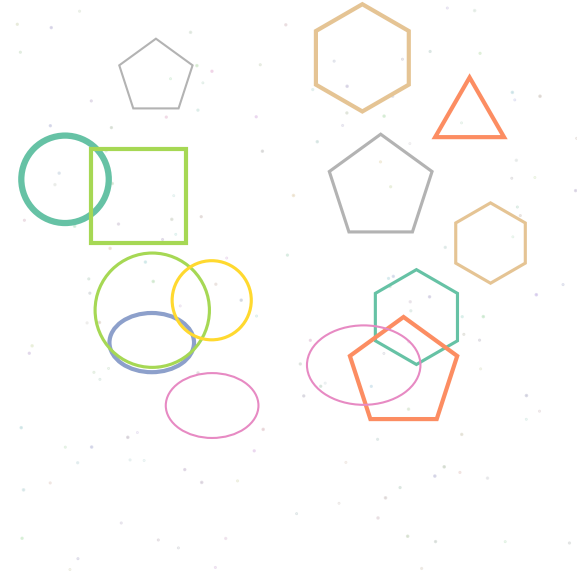[{"shape": "hexagon", "thickness": 1.5, "radius": 0.41, "center": [0.721, 0.45]}, {"shape": "circle", "thickness": 3, "radius": 0.38, "center": [0.113, 0.689]}, {"shape": "pentagon", "thickness": 2, "radius": 0.49, "center": [0.699, 0.353]}, {"shape": "triangle", "thickness": 2, "radius": 0.34, "center": [0.813, 0.796]}, {"shape": "oval", "thickness": 2, "radius": 0.37, "center": [0.263, 0.406]}, {"shape": "oval", "thickness": 1, "radius": 0.4, "center": [0.367, 0.297]}, {"shape": "oval", "thickness": 1, "radius": 0.49, "center": [0.63, 0.367]}, {"shape": "square", "thickness": 2, "radius": 0.41, "center": [0.24, 0.659]}, {"shape": "circle", "thickness": 1.5, "radius": 0.49, "center": [0.264, 0.462]}, {"shape": "circle", "thickness": 1.5, "radius": 0.34, "center": [0.367, 0.479]}, {"shape": "hexagon", "thickness": 2, "radius": 0.46, "center": [0.627, 0.899]}, {"shape": "hexagon", "thickness": 1.5, "radius": 0.35, "center": [0.849, 0.578]}, {"shape": "pentagon", "thickness": 1.5, "radius": 0.47, "center": [0.659, 0.673]}, {"shape": "pentagon", "thickness": 1, "radius": 0.33, "center": [0.27, 0.865]}]